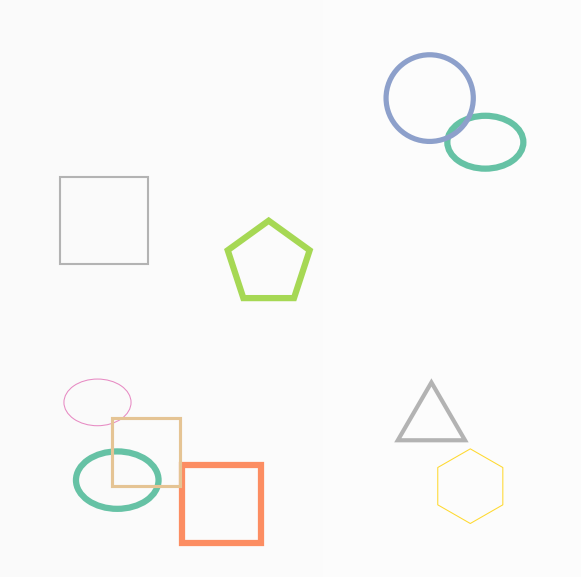[{"shape": "oval", "thickness": 3, "radius": 0.33, "center": [0.835, 0.753]}, {"shape": "oval", "thickness": 3, "radius": 0.36, "center": [0.202, 0.168]}, {"shape": "square", "thickness": 3, "radius": 0.34, "center": [0.381, 0.126]}, {"shape": "circle", "thickness": 2.5, "radius": 0.38, "center": [0.739, 0.829]}, {"shape": "oval", "thickness": 0.5, "radius": 0.29, "center": [0.168, 0.302]}, {"shape": "pentagon", "thickness": 3, "radius": 0.37, "center": [0.462, 0.543]}, {"shape": "hexagon", "thickness": 0.5, "radius": 0.32, "center": [0.809, 0.157]}, {"shape": "square", "thickness": 1.5, "radius": 0.29, "center": [0.252, 0.216]}, {"shape": "square", "thickness": 1, "radius": 0.38, "center": [0.179, 0.618]}, {"shape": "triangle", "thickness": 2, "radius": 0.33, "center": [0.742, 0.27]}]